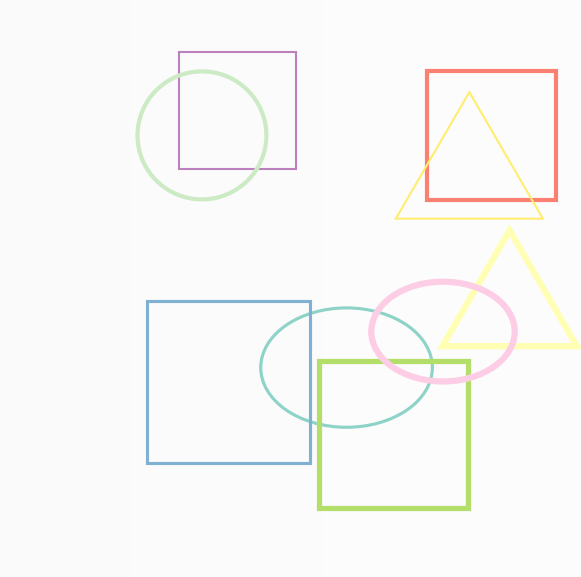[{"shape": "oval", "thickness": 1.5, "radius": 0.74, "center": [0.596, 0.363]}, {"shape": "triangle", "thickness": 3, "radius": 0.67, "center": [0.877, 0.467]}, {"shape": "square", "thickness": 2, "radius": 0.56, "center": [0.846, 0.764]}, {"shape": "square", "thickness": 1.5, "radius": 0.7, "center": [0.393, 0.338]}, {"shape": "square", "thickness": 2.5, "radius": 0.64, "center": [0.677, 0.247]}, {"shape": "oval", "thickness": 3, "radius": 0.62, "center": [0.762, 0.425]}, {"shape": "square", "thickness": 1, "radius": 0.5, "center": [0.408, 0.807]}, {"shape": "circle", "thickness": 2, "radius": 0.55, "center": [0.347, 0.765]}, {"shape": "triangle", "thickness": 1, "radius": 0.73, "center": [0.807, 0.694]}]